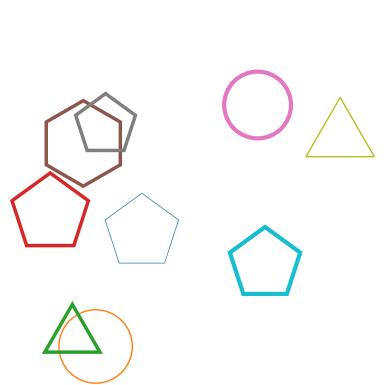[{"shape": "pentagon", "thickness": 0.5, "radius": 0.5, "center": [0.368, 0.398]}, {"shape": "circle", "thickness": 1, "radius": 0.48, "center": [0.248, 0.1]}, {"shape": "triangle", "thickness": 2.5, "radius": 0.41, "center": [0.188, 0.127]}, {"shape": "pentagon", "thickness": 2.5, "radius": 0.52, "center": [0.13, 0.446]}, {"shape": "hexagon", "thickness": 2.5, "radius": 0.56, "center": [0.216, 0.627]}, {"shape": "circle", "thickness": 3, "radius": 0.43, "center": [0.669, 0.727]}, {"shape": "pentagon", "thickness": 2.5, "radius": 0.41, "center": [0.274, 0.675]}, {"shape": "triangle", "thickness": 1, "radius": 0.51, "center": [0.884, 0.644]}, {"shape": "pentagon", "thickness": 3, "radius": 0.48, "center": [0.688, 0.314]}]